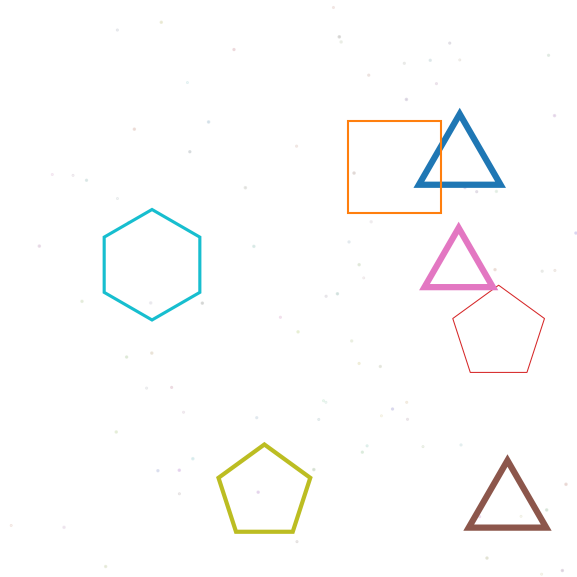[{"shape": "triangle", "thickness": 3, "radius": 0.41, "center": [0.796, 0.72]}, {"shape": "square", "thickness": 1, "radius": 0.4, "center": [0.684, 0.71]}, {"shape": "pentagon", "thickness": 0.5, "radius": 0.42, "center": [0.863, 0.422]}, {"shape": "triangle", "thickness": 3, "radius": 0.39, "center": [0.879, 0.124]}, {"shape": "triangle", "thickness": 3, "radius": 0.34, "center": [0.794, 0.536]}, {"shape": "pentagon", "thickness": 2, "radius": 0.42, "center": [0.458, 0.146]}, {"shape": "hexagon", "thickness": 1.5, "radius": 0.48, "center": [0.263, 0.541]}]